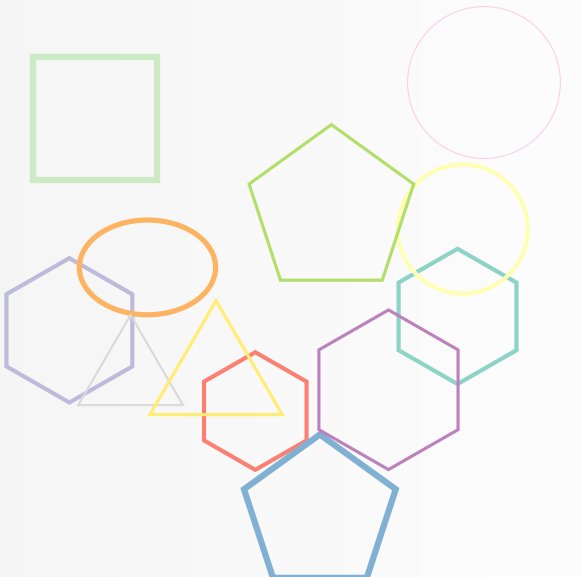[{"shape": "hexagon", "thickness": 2, "radius": 0.59, "center": [0.787, 0.451]}, {"shape": "circle", "thickness": 2, "radius": 0.56, "center": [0.796, 0.602]}, {"shape": "hexagon", "thickness": 2, "radius": 0.62, "center": [0.119, 0.427]}, {"shape": "hexagon", "thickness": 2, "radius": 0.51, "center": [0.439, 0.287]}, {"shape": "pentagon", "thickness": 3, "radius": 0.69, "center": [0.55, 0.11]}, {"shape": "oval", "thickness": 2.5, "radius": 0.59, "center": [0.254, 0.536]}, {"shape": "pentagon", "thickness": 1.5, "radius": 0.74, "center": [0.57, 0.634]}, {"shape": "circle", "thickness": 0.5, "radius": 0.66, "center": [0.833, 0.856]}, {"shape": "triangle", "thickness": 1, "radius": 0.52, "center": [0.225, 0.35]}, {"shape": "hexagon", "thickness": 1.5, "radius": 0.69, "center": [0.668, 0.324]}, {"shape": "square", "thickness": 3, "radius": 0.53, "center": [0.163, 0.794]}, {"shape": "triangle", "thickness": 1.5, "radius": 0.66, "center": [0.372, 0.347]}]